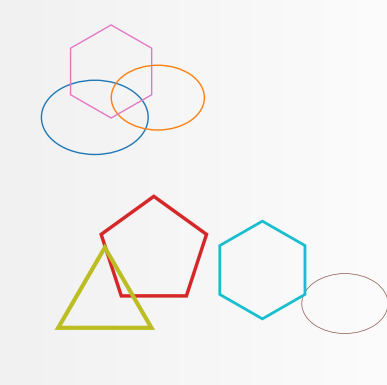[{"shape": "oval", "thickness": 1, "radius": 0.69, "center": [0.245, 0.695]}, {"shape": "oval", "thickness": 1, "radius": 0.6, "center": [0.407, 0.746]}, {"shape": "pentagon", "thickness": 2.5, "radius": 0.71, "center": [0.397, 0.347]}, {"shape": "oval", "thickness": 0.5, "radius": 0.56, "center": [0.89, 0.212]}, {"shape": "hexagon", "thickness": 1, "radius": 0.6, "center": [0.287, 0.814]}, {"shape": "triangle", "thickness": 3, "radius": 0.69, "center": [0.271, 0.218]}, {"shape": "hexagon", "thickness": 2, "radius": 0.63, "center": [0.677, 0.299]}]